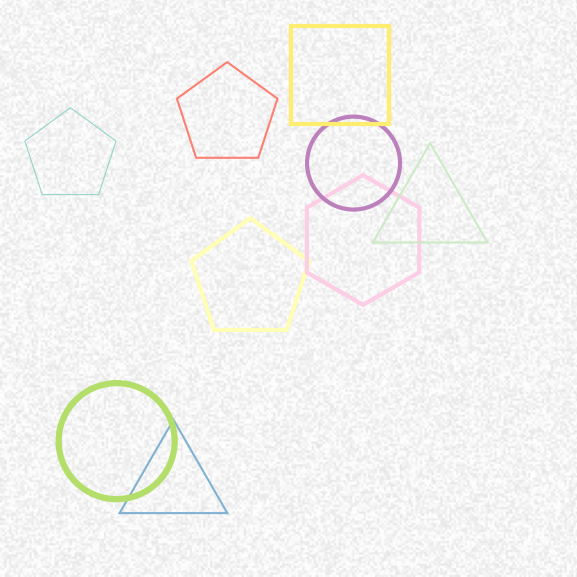[{"shape": "pentagon", "thickness": 0.5, "radius": 0.42, "center": [0.122, 0.729]}, {"shape": "pentagon", "thickness": 2, "radius": 0.54, "center": [0.433, 0.514]}, {"shape": "pentagon", "thickness": 1, "radius": 0.46, "center": [0.393, 0.8]}, {"shape": "triangle", "thickness": 1, "radius": 0.54, "center": [0.3, 0.164]}, {"shape": "circle", "thickness": 3, "radius": 0.5, "center": [0.202, 0.235]}, {"shape": "hexagon", "thickness": 2, "radius": 0.56, "center": [0.629, 0.584]}, {"shape": "circle", "thickness": 2, "radius": 0.4, "center": [0.612, 0.717]}, {"shape": "triangle", "thickness": 1, "radius": 0.57, "center": [0.745, 0.637]}, {"shape": "square", "thickness": 2, "radius": 0.42, "center": [0.589, 0.869]}]